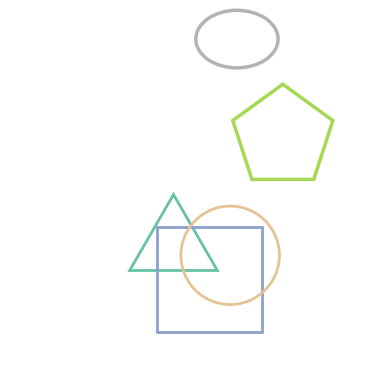[{"shape": "triangle", "thickness": 2, "radius": 0.66, "center": [0.451, 0.363]}, {"shape": "square", "thickness": 2, "radius": 0.68, "center": [0.543, 0.274]}, {"shape": "pentagon", "thickness": 2.5, "radius": 0.68, "center": [0.735, 0.645]}, {"shape": "circle", "thickness": 2, "radius": 0.64, "center": [0.598, 0.337]}, {"shape": "oval", "thickness": 2.5, "radius": 0.53, "center": [0.615, 0.898]}]